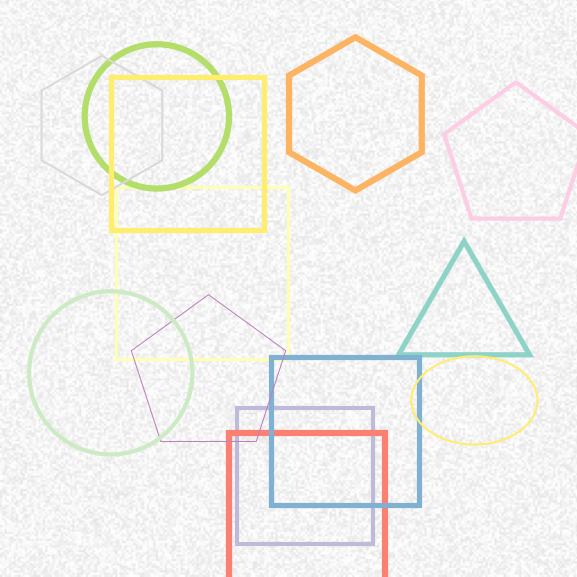[{"shape": "triangle", "thickness": 2.5, "radius": 0.66, "center": [0.804, 0.45]}, {"shape": "square", "thickness": 1.5, "radius": 0.74, "center": [0.349, 0.527]}, {"shape": "square", "thickness": 2, "radius": 0.59, "center": [0.528, 0.175]}, {"shape": "square", "thickness": 3, "radius": 0.68, "center": [0.531, 0.114]}, {"shape": "square", "thickness": 2.5, "radius": 0.64, "center": [0.598, 0.252]}, {"shape": "hexagon", "thickness": 3, "radius": 0.66, "center": [0.615, 0.802]}, {"shape": "circle", "thickness": 3, "radius": 0.62, "center": [0.272, 0.798]}, {"shape": "pentagon", "thickness": 2, "radius": 0.65, "center": [0.893, 0.726]}, {"shape": "hexagon", "thickness": 1, "radius": 0.6, "center": [0.176, 0.782]}, {"shape": "pentagon", "thickness": 0.5, "radius": 0.7, "center": [0.361, 0.348]}, {"shape": "circle", "thickness": 2, "radius": 0.71, "center": [0.192, 0.353]}, {"shape": "oval", "thickness": 1, "radius": 0.55, "center": [0.822, 0.306]}, {"shape": "square", "thickness": 2.5, "radius": 0.66, "center": [0.324, 0.733]}]